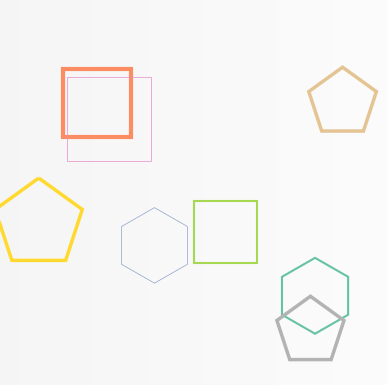[{"shape": "hexagon", "thickness": 1.5, "radius": 0.49, "center": [0.813, 0.232]}, {"shape": "square", "thickness": 3, "radius": 0.44, "center": [0.25, 0.733]}, {"shape": "hexagon", "thickness": 0.5, "radius": 0.49, "center": [0.399, 0.363]}, {"shape": "square", "thickness": 0.5, "radius": 0.54, "center": [0.281, 0.691]}, {"shape": "square", "thickness": 1.5, "radius": 0.4, "center": [0.582, 0.399]}, {"shape": "pentagon", "thickness": 2.5, "radius": 0.59, "center": [0.1, 0.419]}, {"shape": "pentagon", "thickness": 2.5, "radius": 0.46, "center": [0.884, 0.734]}, {"shape": "pentagon", "thickness": 2.5, "radius": 0.45, "center": [0.801, 0.14]}]